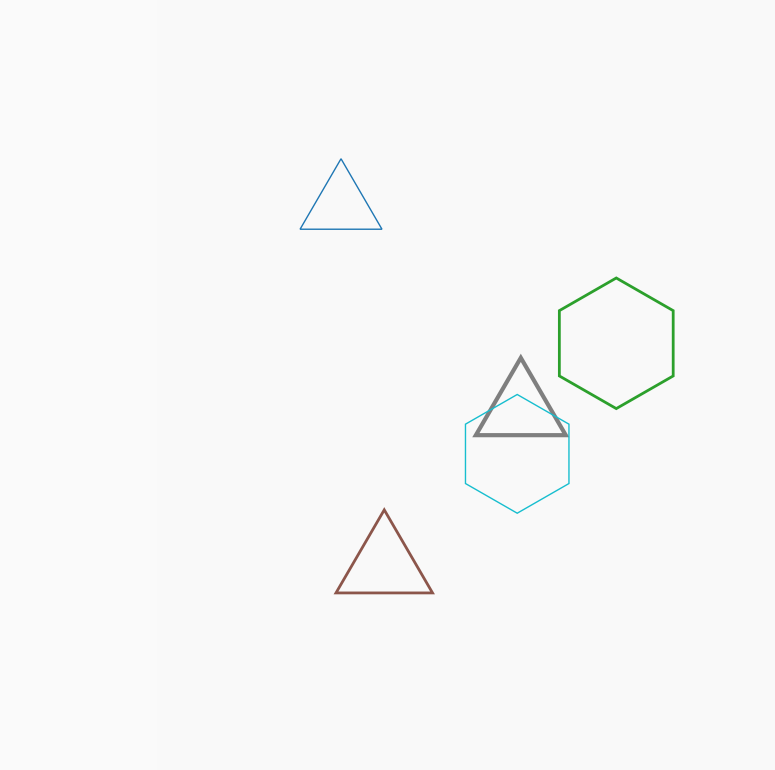[{"shape": "triangle", "thickness": 0.5, "radius": 0.31, "center": [0.44, 0.733]}, {"shape": "hexagon", "thickness": 1, "radius": 0.42, "center": [0.795, 0.554]}, {"shape": "triangle", "thickness": 1, "radius": 0.36, "center": [0.496, 0.266]}, {"shape": "triangle", "thickness": 1.5, "radius": 0.33, "center": [0.672, 0.468]}, {"shape": "hexagon", "thickness": 0.5, "radius": 0.39, "center": [0.667, 0.411]}]